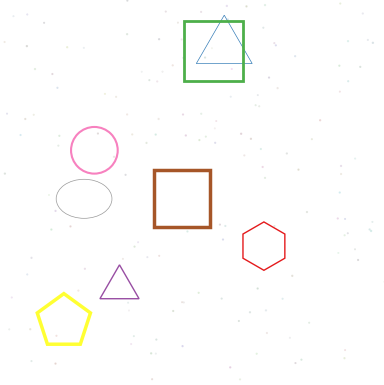[{"shape": "hexagon", "thickness": 1, "radius": 0.31, "center": [0.685, 0.361]}, {"shape": "triangle", "thickness": 0.5, "radius": 0.42, "center": [0.582, 0.877]}, {"shape": "square", "thickness": 2, "radius": 0.39, "center": [0.555, 0.868]}, {"shape": "triangle", "thickness": 1, "radius": 0.29, "center": [0.31, 0.253]}, {"shape": "pentagon", "thickness": 2.5, "radius": 0.36, "center": [0.166, 0.165]}, {"shape": "square", "thickness": 2.5, "radius": 0.37, "center": [0.473, 0.484]}, {"shape": "circle", "thickness": 1.5, "radius": 0.3, "center": [0.245, 0.61]}, {"shape": "oval", "thickness": 0.5, "radius": 0.36, "center": [0.218, 0.484]}]